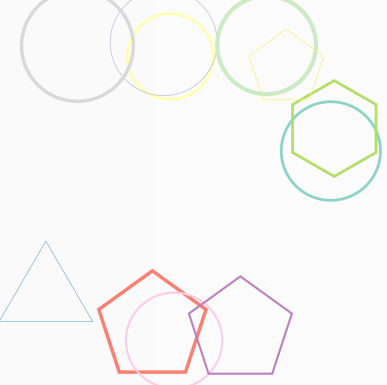[{"shape": "circle", "thickness": 2, "radius": 0.64, "center": [0.854, 0.608]}, {"shape": "circle", "thickness": 2, "radius": 0.56, "center": [0.44, 0.853]}, {"shape": "circle", "thickness": 0.5, "radius": 0.69, "center": [0.422, 0.89]}, {"shape": "pentagon", "thickness": 2.5, "radius": 0.73, "center": [0.393, 0.151]}, {"shape": "triangle", "thickness": 0.5, "radius": 0.7, "center": [0.118, 0.234]}, {"shape": "hexagon", "thickness": 2, "radius": 0.62, "center": [0.863, 0.666]}, {"shape": "circle", "thickness": 1.5, "radius": 0.62, "center": [0.449, 0.116]}, {"shape": "circle", "thickness": 2.5, "radius": 0.72, "center": [0.2, 0.881]}, {"shape": "pentagon", "thickness": 1.5, "radius": 0.7, "center": [0.62, 0.142]}, {"shape": "circle", "thickness": 3, "radius": 0.64, "center": [0.688, 0.883]}, {"shape": "pentagon", "thickness": 0.5, "radius": 0.51, "center": [0.739, 0.823]}]